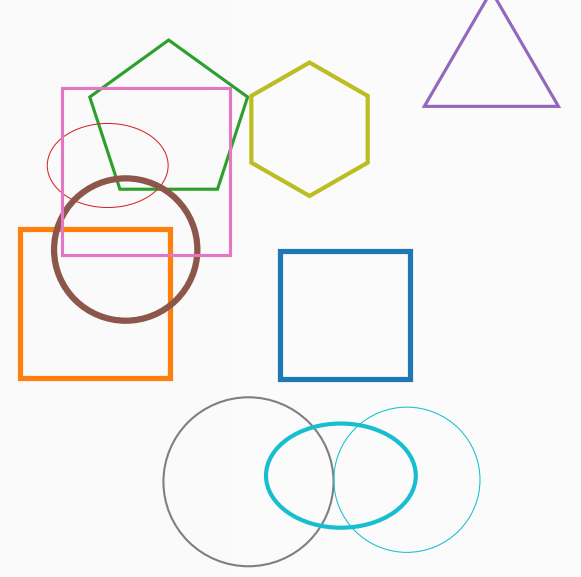[{"shape": "square", "thickness": 2.5, "radius": 0.56, "center": [0.593, 0.454]}, {"shape": "square", "thickness": 2.5, "radius": 0.65, "center": [0.163, 0.474]}, {"shape": "pentagon", "thickness": 1.5, "radius": 0.71, "center": [0.29, 0.787]}, {"shape": "oval", "thickness": 0.5, "radius": 0.52, "center": [0.185, 0.713]}, {"shape": "triangle", "thickness": 1.5, "radius": 0.67, "center": [0.845, 0.882]}, {"shape": "circle", "thickness": 3, "radius": 0.62, "center": [0.216, 0.567]}, {"shape": "square", "thickness": 1.5, "radius": 0.72, "center": [0.251, 0.702]}, {"shape": "circle", "thickness": 1, "radius": 0.73, "center": [0.427, 0.165]}, {"shape": "hexagon", "thickness": 2, "radius": 0.58, "center": [0.533, 0.775]}, {"shape": "circle", "thickness": 0.5, "radius": 0.63, "center": [0.7, 0.168]}, {"shape": "oval", "thickness": 2, "radius": 0.64, "center": [0.586, 0.176]}]